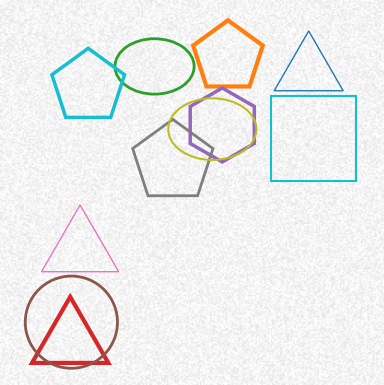[{"shape": "triangle", "thickness": 1, "radius": 0.52, "center": [0.802, 0.816]}, {"shape": "pentagon", "thickness": 3, "radius": 0.48, "center": [0.592, 0.852]}, {"shape": "oval", "thickness": 2, "radius": 0.51, "center": [0.401, 0.827]}, {"shape": "triangle", "thickness": 3, "radius": 0.57, "center": [0.182, 0.115]}, {"shape": "hexagon", "thickness": 2.5, "radius": 0.48, "center": [0.577, 0.675]}, {"shape": "circle", "thickness": 2, "radius": 0.6, "center": [0.185, 0.163]}, {"shape": "triangle", "thickness": 1, "radius": 0.58, "center": [0.208, 0.352]}, {"shape": "pentagon", "thickness": 2, "radius": 0.55, "center": [0.449, 0.58]}, {"shape": "oval", "thickness": 1.5, "radius": 0.57, "center": [0.552, 0.665]}, {"shape": "square", "thickness": 1.5, "radius": 0.55, "center": [0.813, 0.64]}, {"shape": "pentagon", "thickness": 2.5, "radius": 0.5, "center": [0.229, 0.775]}]